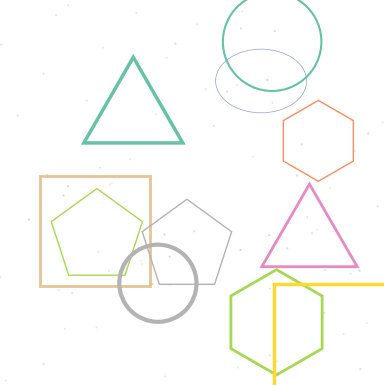[{"shape": "triangle", "thickness": 2.5, "radius": 0.74, "center": [0.346, 0.703]}, {"shape": "circle", "thickness": 1.5, "radius": 0.64, "center": [0.707, 0.892]}, {"shape": "hexagon", "thickness": 1, "radius": 0.53, "center": [0.827, 0.634]}, {"shape": "oval", "thickness": 0.5, "radius": 0.59, "center": [0.678, 0.79]}, {"shape": "triangle", "thickness": 2, "radius": 0.72, "center": [0.804, 0.379]}, {"shape": "pentagon", "thickness": 1, "radius": 0.62, "center": [0.252, 0.386]}, {"shape": "hexagon", "thickness": 2, "radius": 0.68, "center": [0.718, 0.163]}, {"shape": "square", "thickness": 2.5, "radius": 0.75, "center": [0.861, 0.112]}, {"shape": "square", "thickness": 2, "radius": 0.72, "center": [0.247, 0.4]}, {"shape": "pentagon", "thickness": 1, "radius": 0.61, "center": [0.486, 0.36]}, {"shape": "circle", "thickness": 3, "radius": 0.5, "center": [0.41, 0.264]}]